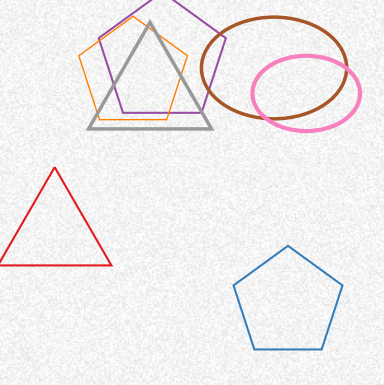[{"shape": "triangle", "thickness": 1.5, "radius": 0.85, "center": [0.142, 0.396]}, {"shape": "pentagon", "thickness": 1.5, "radius": 0.74, "center": [0.748, 0.213]}, {"shape": "pentagon", "thickness": 1.5, "radius": 0.87, "center": [0.421, 0.847]}, {"shape": "pentagon", "thickness": 1, "radius": 0.74, "center": [0.346, 0.809]}, {"shape": "oval", "thickness": 2.5, "radius": 0.94, "center": [0.712, 0.823]}, {"shape": "oval", "thickness": 3, "radius": 0.7, "center": [0.795, 0.757]}, {"shape": "triangle", "thickness": 2.5, "radius": 0.92, "center": [0.39, 0.757]}]